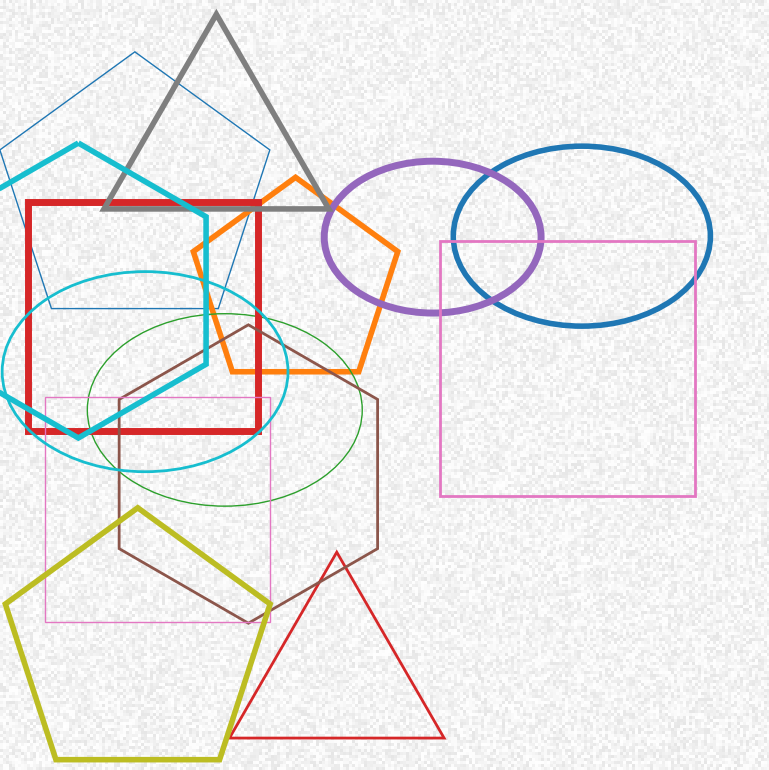[{"shape": "oval", "thickness": 2, "radius": 0.83, "center": [0.756, 0.693]}, {"shape": "pentagon", "thickness": 0.5, "radius": 0.92, "center": [0.175, 0.748]}, {"shape": "pentagon", "thickness": 2, "radius": 0.7, "center": [0.384, 0.63]}, {"shape": "oval", "thickness": 0.5, "radius": 0.89, "center": [0.292, 0.468]}, {"shape": "triangle", "thickness": 1, "radius": 0.8, "center": [0.437, 0.122]}, {"shape": "square", "thickness": 2.5, "radius": 0.75, "center": [0.186, 0.589]}, {"shape": "oval", "thickness": 2.5, "radius": 0.7, "center": [0.562, 0.692]}, {"shape": "hexagon", "thickness": 1, "radius": 0.97, "center": [0.323, 0.384]}, {"shape": "square", "thickness": 1, "radius": 0.83, "center": [0.737, 0.521]}, {"shape": "square", "thickness": 0.5, "radius": 0.73, "center": [0.205, 0.338]}, {"shape": "triangle", "thickness": 2, "radius": 0.84, "center": [0.281, 0.813]}, {"shape": "pentagon", "thickness": 2, "radius": 0.9, "center": [0.179, 0.16]}, {"shape": "hexagon", "thickness": 2, "radius": 0.96, "center": [0.102, 0.623]}, {"shape": "oval", "thickness": 1, "radius": 0.93, "center": [0.188, 0.517]}]